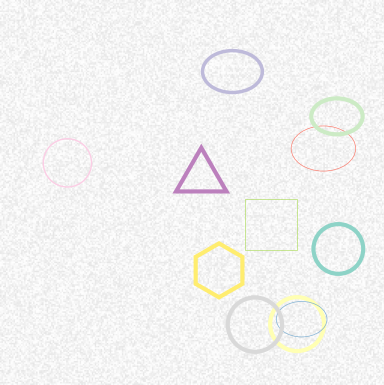[{"shape": "circle", "thickness": 3, "radius": 0.32, "center": [0.879, 0.353]}, {"shape": "circle", "thickness": 3, "radius": 0.35, "center": [0.772, 0.158]}, {"shape": "oval", "thickness": 2.5, "radius": 0.39, "center": [0.604, 0.814]}, {"shape": "oval", "thickness": 0.5, "radius": 0.42, "center": [0.84, 0.614]}, {"shape": "oval", "thickness": 0.5, "radius": 0.33, "center": [0.783, 0.171]}, {"shape": "square", "thickness": 0.5, "radius": 0.33, "center": [0.703, 0.417]}, {"shape": "circle", "thickness": 1, "radius": 0.31, "center": [0.175, 0.577]}, {"shape": "circle", "thickness": 3, "radius": 0.35, "center": [0.662, 0.157]}, {"shape": "triangle", "thickness": 3, "radius": 0.38, "center": [0.523, 0.541]}, {"shape": "oval", "thickness": 3, "radius": 0.33, "center": [0.875, 0.698]}, {"shape": "hexagon", "thickness": 3, "radius": 0.35, "center": [0.569, 0.298]}]